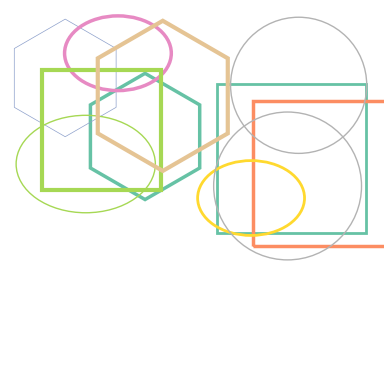[{"shape": "hexagon", "thickness": 2.5, "radius": 0.82, "center": [0.377, 0.646]}, {"shape": "square", "thickness": 2, "radius": 0.97, "center": [0.758, 0.589]}, {"shape": "square", "thickness": 2.5, "radius": 0.94, "center": [0.845, 0.549]}, {"shape": "hexagon", "thickness": 0.5, "radius": 0.76, "center": [0.169, 0.798]}, {"shape": "oval", "thickness": 2.5, "radius": 0.69, "center": [0.306, 0.862]}, {"shape": "square", "thickness": 3, "radius": 0.78, "center": [0.264, 0.662]}, {"shape": "oval", "thickness": 1, "radius": 0.9, "center": [0.223, 0.574]}, {"shape": "oval", "thickness": 2, "radius": 0.69, "center": [0.652, 0.486]}, {"shape": "hexagon", "thickness": 3, "radius": 0.97, "center": [0.423, 0.751]}, {"shape": "circle", "thickness": 1, "radius": 0.96, "center": [0.747, 0.517]}, {"shape": "circle", "thickness": 1, "radius": 0.88, "center": [0.776, 0.778]}]